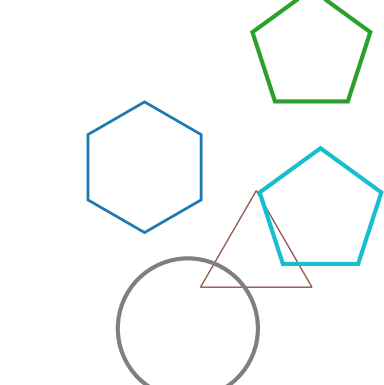[{"shape": "hexagon", "thickness": 2, "radius": 0.85, "center": [0.375, 0.566]}, {"shape": "pentagon", "thickness": 3, "radius": 0.8, "center": [0.809, 0.867]}, {"shape": "triangle", "thickness": 1, "radius": 0.84, "center": [0.666, 0.338]}, {"shape": "circle", "thickness": 3, "radius": 0.91, "center": [0.488, 0.147]}, {"shape": "pentagon", "thickness": 3, "radius": 0.83, "center": [0.832, 0.449]}]